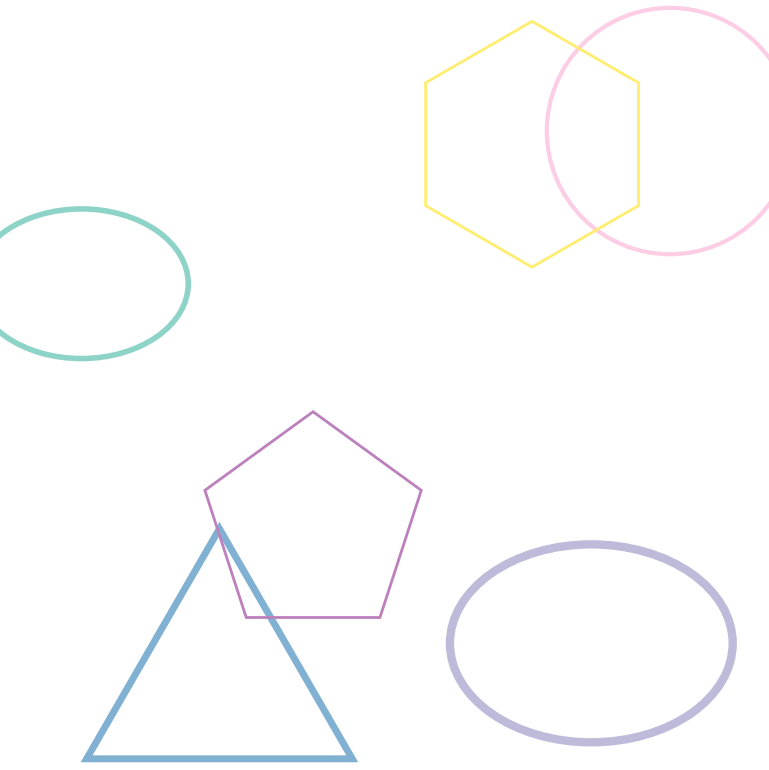[{"shape": "oval", "thickness": 2, "radius": 0.69, "center": [0.106, 0.632]}, {"shape": "oval", "thickness": 3, "radius": 0.92, "center": [0.768, 0.164]}, {"shape": "triangle", "thickness": 2.5, "radius": 1.0, "center": [0.285, 0.114]}, {"shape": "circle", "thickness": 1.5, "radius": 0.8, "center": [0.87, 0.83]}, {"shape": "pentagon", "thickness": 1, "radius": 0.74, "center": [0.407, 0.318]}, {"shape": "hexagon", "thickness": 1, "radius": 0.8, "center": [0.691, 0.813]}]